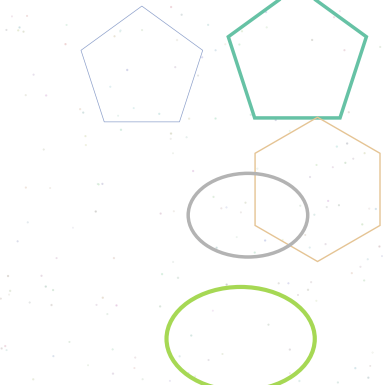[{"shape": "pentagon", "thickness": 2.5, "radius": 0.94, "center": [0.772, 0.846]}, {"shape": "pentagon", "thickness": 0.5, "radius": 0.83, "center": [0.368, 0.818]}, {"shape": "oval", "thickness": 3, "radius": 0.96, "center": [0.625, 0.12]}, {"shape": "hexagon", "thickness": 1, "radius": 0.94, "center": [0.825, 0.508]}, {"shape": "oval", "thickness": 2.5, "radius": 0.78, "center": [0.644, 0.441]}]